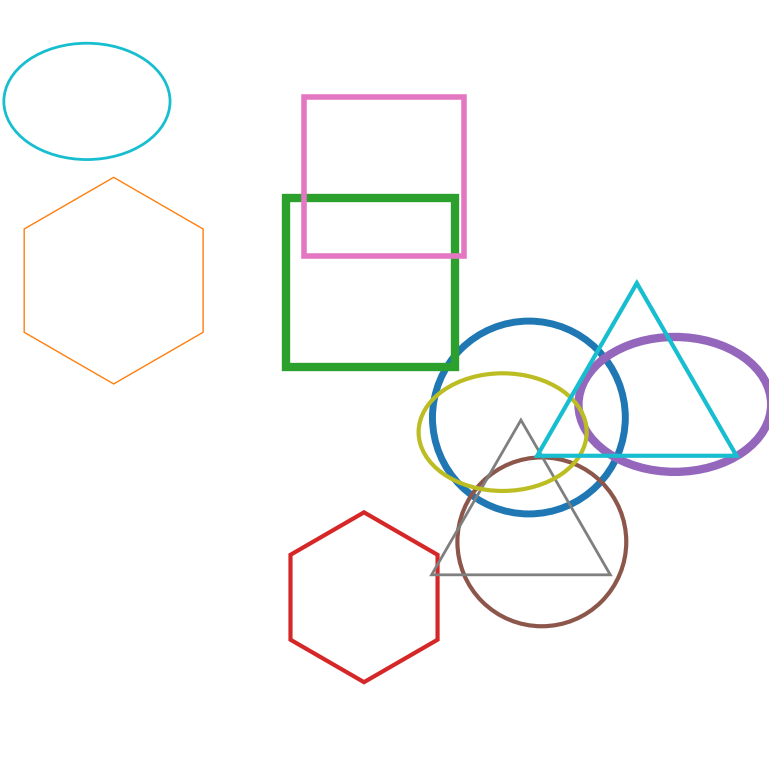[{"shape": "circle", "thickness": 2.5, "radius": 0.63, "center": [0.687, 0.458]}, {"shape": "hexagon", "thickness": 0.5, "radius": 0.67, "center": [0.148, 0.636]}, {"shape": "square", "thickness": 3, "radius": 0.55, "center": [0.482, 0.633]}, {"shape": "hexagon", "thickness": 1.5, "radius": 0.55, "center": [0.473, 0.224]}, {"shape": "oval", "thickness": 3, "radius": 0.63, "center": [0.876, 0.475]}, {"shape": "circle", "thickness": 1.5, "radius": 0.55, "center": [0.704, 0.296]}, {"shape": "square", "thickness": 2, "radius": 0.52, "center": [0.499, 0.77]}, {"shape": "triangle", "thickness": 1, "radius": 0.67, "center": [0.677, 0.32]}, {"shape": "oval", "thickness": 1.5, "radius": 0.55, "center": [0.653, 0.439]}, {"shape": "triangle", "thickness": 1.5, "radius": 0.75, "center": [0.827, 0.483]}, {"shape": "oval", "thickness": 1, "radius": 0.54, "center": [0.113, 0.868]}]